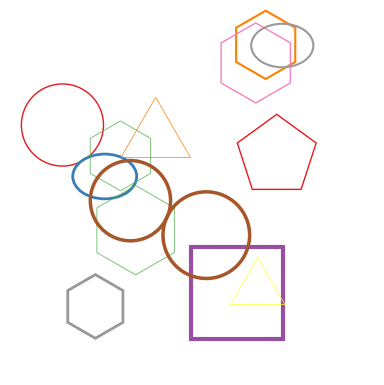[{"shape": "circle", "thickness": 1, "radius": 0.53, "center": [0.162, 0.675]}, {"shape": "pentagon", "thickness": 1, "radius": 0.54, "center": [0.719, 0.595]}, {"shape": "oval", "thickness": 2, "radius": 0.42, "center": [0.272, 0.542]}, {"shape": "hexagon", "thickness": 0.5, "radius": 0.45, "center": [0.313, 0.595]}, {"shape": "hexagon", "thickness": 0.5, "radius": 0.58, "center": [0.352, 0.402]}, {"shape": "square", "thickness": 3, "radius": 0.6, "center": [0.616, 0.238]}, {"shape": "triangle", "thickness": 0.5, "radius": 0.52, "center": [0.404, 0.643]}, {"shape": "hexagon", "thickness": 1.5, "radius": 0.44, "center": [0.69, 0.884]}, {"shape": "triangle", "thickness": 0.5, "radius": 0.41, "center": [0.669, 0.25]}, {"shape": "circle", "thickness": 2.5, "radius": 0.56, "center": [0.536, 0.389]}, {"shape": "circle", "thickness": 2.5, "radius": 0.52, "center": [0.339, 0.479]}, {"shape": "hexagon", "thickness": 1, "radius": 0.52, "center": [0.664, 0.837]}, {"shape": "oval", "thickness": 1.5, "radius": 0.4, "center": [0.733, 0.882]}, {"shape": "hexagon", "thickness": 2, "radius": 0.41, "center": [0.248, 0.204]}]